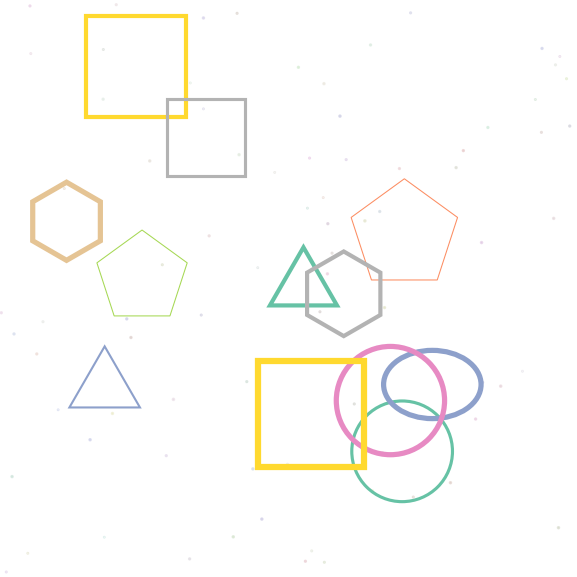[{"shape": "triangle", "thickness": 2, "radius": 0.34, "center": [0.525, 0.504]}, {"shape": "circle", "thickness": 1.5, "radius": 0.44, "center": [0.696, 0.218]}, {"shape": "pentagon", "thickness": 0.5, "radius": 0.48, "center": [0.7, 0.593]}, {"shape": "triangle", "thickness": 1, "radius": 0.35, "center": [0.181, 0.329]}, {"shape": "oval", "thickness": 2.5, "radius": 0.42, "center": [0.749, 0.333]}, {"shape": "circle", "thickness": 2.5, "radius": 0.47, "center": [0.676, 0.306]}, {"shape": "pentagon", "thickness": 0.5, "radius": 0.41, "center": [0.246, 0.519]}, {"shape": "square", "thickness": 2, "radius": 0.43, "center": [0.236, 0.884]}, {"shape": "square", "thickness": 3, "radius": 0.46, "center": [0.539, 0.283]}, {"shape": "hexagon", "thickness": 2.5, "radius": 0.34, "center": [0.115, 0.616]}, {"shape": "hexagon", "thickness": 2, "radius": 0.37, "center": [0.595, 0.49]}, {"shape": "square", "thickness": 1.5, "radius": 0.34, "center": [0.356, 0.761]}]